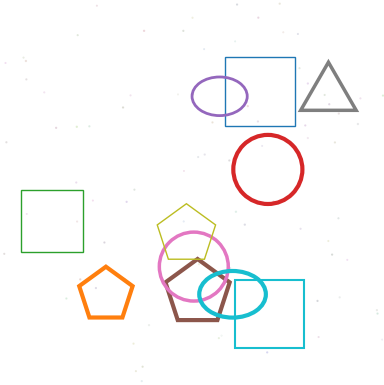[{"shape": "square", "thickness": 1, "radius": 0.45, "center": [0.675, 0.762]}, {"shape": "pentagon", "thickness": 3, "radius": 0.36, "center": [0.275, 0.234]}, {"shape": "square", "thickness": 1, "radius": 0.4, "center": [0.135, 0.425]}, {"shape": "circle", "thickness": 3, "radius": 0.45, "center": [0.696, 0.56]}, {"shape": "oval", "thickness": 2, "radius": 0.36, "center": [0.57, 0.75]}, {"shape": "pentagon", "thickness": 3, "radius": 0.44, "center": [0.513, 0.24]}, {"shape": "circle", "thickness": 2.5, "radius": 0.45, "center": [0.503, 0.308]}, {"shape": "triangle", "thickness": 2.5, "radius": 0.42, "center": [0.853, 0.755]}, {"shape": "pentagon", "thickness": 1, "radius": 0.4, "center": [0.484, 0.391]}, {"shape": "oval", "thickness": 3, "radius": 0.43, "center": [0.604, 0.236]}, {"shape": "square", "thickness": 1.5, "radius": 0.45, "center": [0.7, 0.184]}]